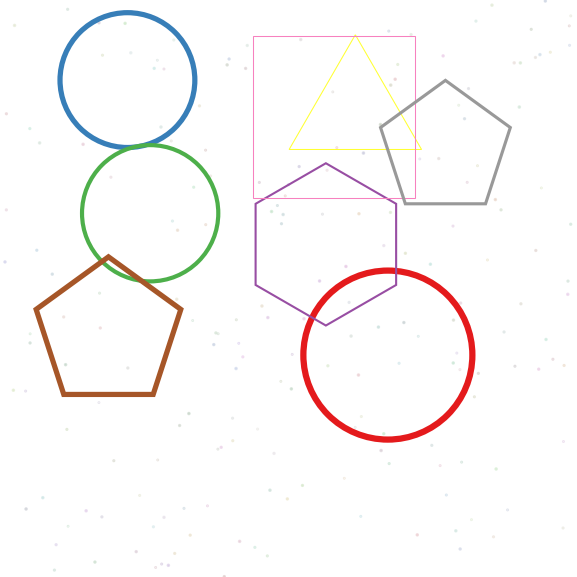[{"shape": "circle", "thickness": 3, "radius": 0.73, "center": [0.672, 0.384]}, {"shape": "circle", "thickness": 2.5, "radius": 0.58, "center": [0.221, 0.86]}, {"shape": "circle", "thickness": 2, "radius": 0.59, "center": [0.26, 0.63]}, {"shape": "hexagon", "thickness": 1, "radius": 0.7, "center": [0.564, 0.576]}, {"shape": "triangle", "thickness": 0.5, "radius": 0.66, "center": [0.615, 0.806]}, {"shape": "pentagon", "thickness": 2.5, "radius": 0.66, "center": [0.188, 0.423]}, {"shape": "square", "thickness": 0.5, "radius": 0.7, "center": [0.579, 0.797]}, {"shape": "pentagon", "thickness": 1.5, "radius": 0.59, "center": [0.771, 0.742]}]